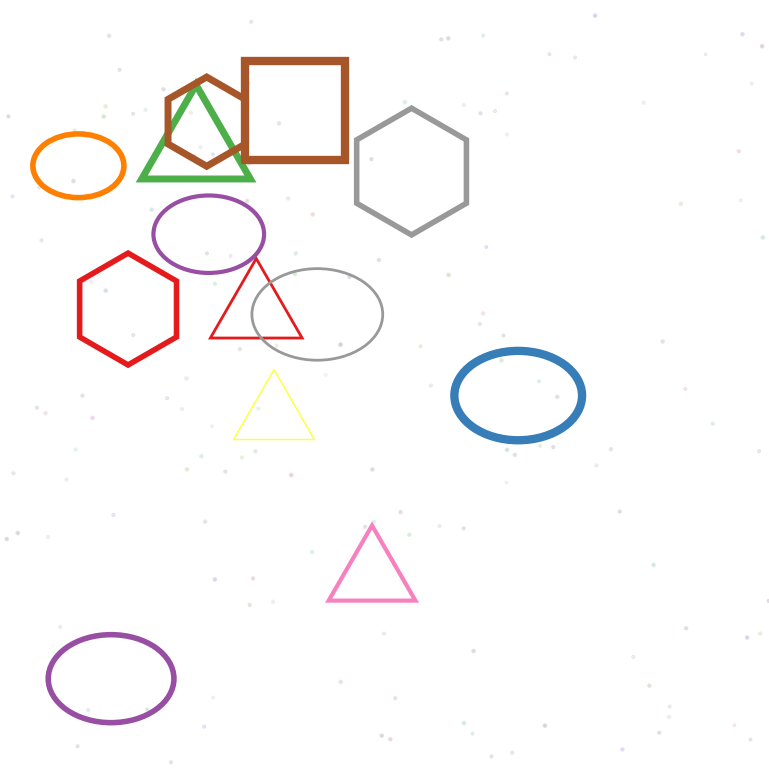[{"shape": "hexagon", "thickness": 2, "radius": 0.36, "center": [0.166, 0.599]}, {"shape": "triangle", "thickness": 1, "radius": 0.34, "center": [0.333, 0.595]}, {"shape": "oval", "thickness": 3, "radius": 0.41, "center": [0.673, 0.486]}, {"shape": "triangle", "thickness": 2.5, "radius": 0.41, "center": [0.255, 0.808]}, {"shape": "oval", "thickness": 1.5, "radius": 0.36, "center": [0.271, 0.696]}, {"shape": "oval", "thickness": 2, "radius": 0.41, "center": [0.144, 0.119]}, {"shape": "oval", "thickness": 2, "radius": 0.3, "center": [0.102, 0.785]}, {"shape": "triangle", "thickness": 0.5, "radius": 0.3, "center": [0.356, 0.459]}, {"shape": "hexagon", "thickness": 2.5, "radius": 0.29, "center": [0.268, 0.842]}, {"shape": "square", "thickness": 3, "radius": 0.32, "center": [0.383, 0.856]}, {"shape": "triangle", "thickness": 1.5, "radius": 0.33, "center": [0.483, 0.253]}, {"shape": "oval", "thickness": 1, "radius": 0.42, "center": [0.412, 0.592]}, {"shape": "hexagon", "thickness": 2, "radius": 0.41, "center": [0.534, 0.777]}]